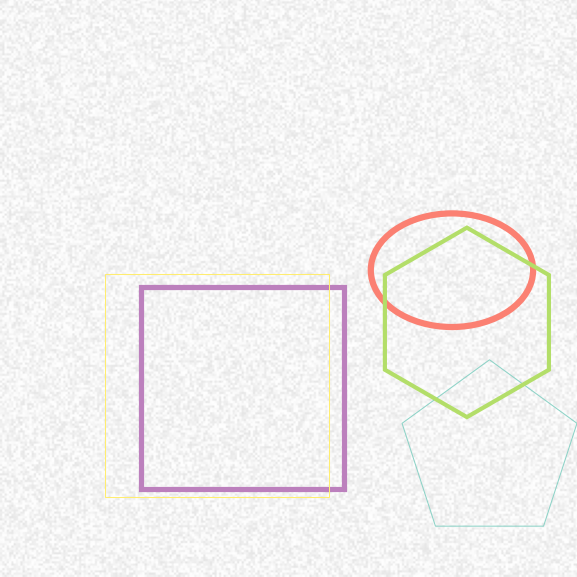[{"shape": "pentagon", "thickness": 0.5, "radius": 0.8, "center": [0.848, 0.217]}, {"shape": "oval", "thickness": 3, "radius": 0.7, "center": [0.783, 0.531]}, {"shape": "hexagon", "thickness": 2, "radius": 0.82, "center": [0.808, 0.441]}, {"shape": "square", "thickness": 2.5, "radius": 0.88, "center": [0.42, 0.327]}, {"shape": "square", "thickness": 0.5, "radius": 0.97, "center": [0.376, 0.331]}]